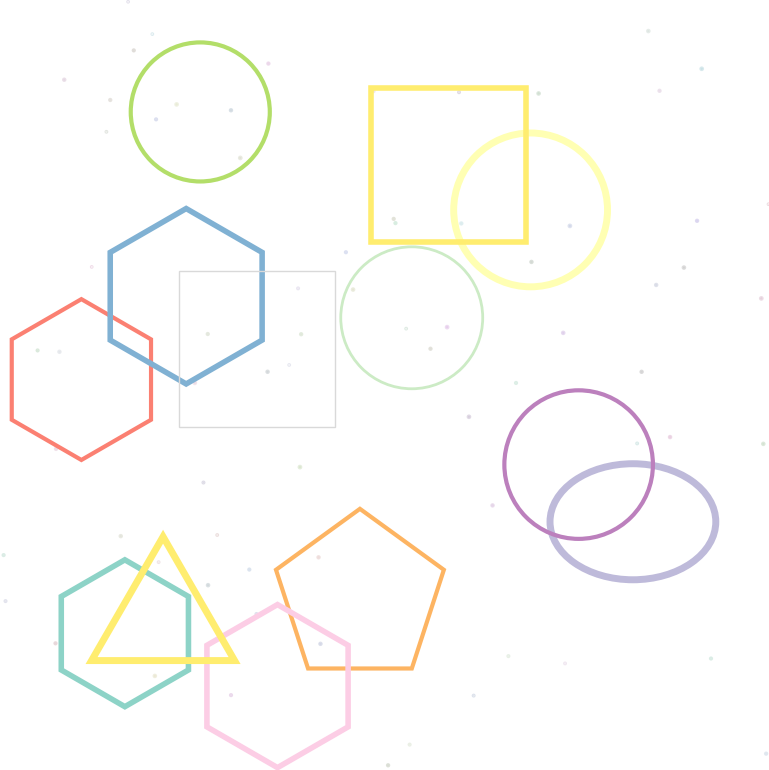[{"shape": "hexagon", "thickness": 2, "radius": 0.48, "center": [0.162, 0.178]}, {"shape": "circle", "thickness": 2.5, "radius": 0.5, "center": [0.689, 0.727]}, {"shape": "oval", "thickness": 2.5, "radius": 0.54, "center": [0.822, 0.322]}, {"shape": "hexagon", "thickness": 1.5, "radius": 0.52, "center": [0.106, 0.507]}, {"shape": "hexagon", "thickness": 2, "radius": 0.57, "center": [0.242, 0.615]}, {"shape": "pentagon", "thickness": 1.5, "radius": 0.57, "center": [0.467, 0.225]}, {"shape": "circle", "thickness": 1.5, "radius": 0.45, "center": [0.26, 0.855]}, {"shape": "hexagon", "thickness": 2, "radius": 0.53, "center": [0.36, 0.109]}, {"shape": "square", "thickness": 0.5, "radius": 0.51, "center": [0.334, 0.547]}, {"shape": "circle", "thickness": 1.5, "radius": 0.48, "center": [0.751, 0.397]}, {"shape": "circle", "thickness": 1, "radius": 0.46, "center": [0.535, 0.587]}, {"shape": "square", "thickness": 2, "radius": 0.5, "center": [0.582, 0.786]}, {"shape": "triangle", "thickness": 2.5, "radius": 0.54, "center": [0.212, 0.196]}]